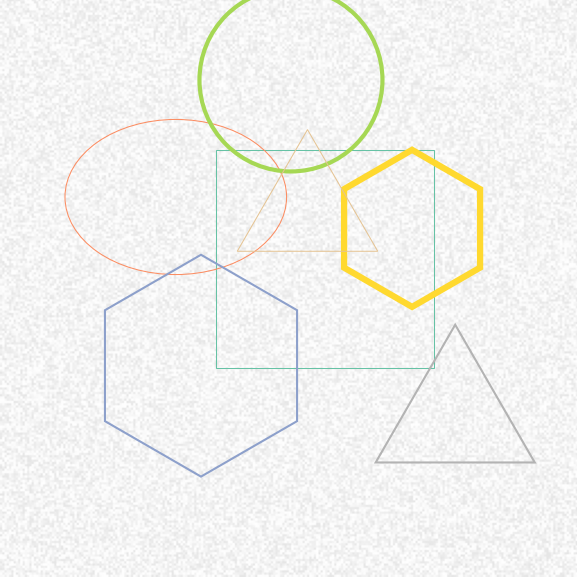[{"shape": "square", "thickness": 0.5, "radius": 0.94, "center": [0.563, 0.551]}, {"shape": "oval", "thickness": 0.5, "radius": 0.96, "center": [0.304, 0.658]}, {"shape": "hexagon", "thickness": 1, "radius": 0.96, "center": [0.348, 0.366]}, {"shape": "circle", "thickness": 2, "radius": 0.79, "center": [0.504, 0.861]}, {"shape": "hexagon", "thickness": 3, "radius": 0.68, "center": [0.714, 0.604]}, {"shape": "triangle", "thickness": 0.5, "radius": 0.7, "center": [0.532, 0.634]}, {"shape": "triangle", "thickness": 1, "radius": 0.8, "center": [0.788, 0.278]}]